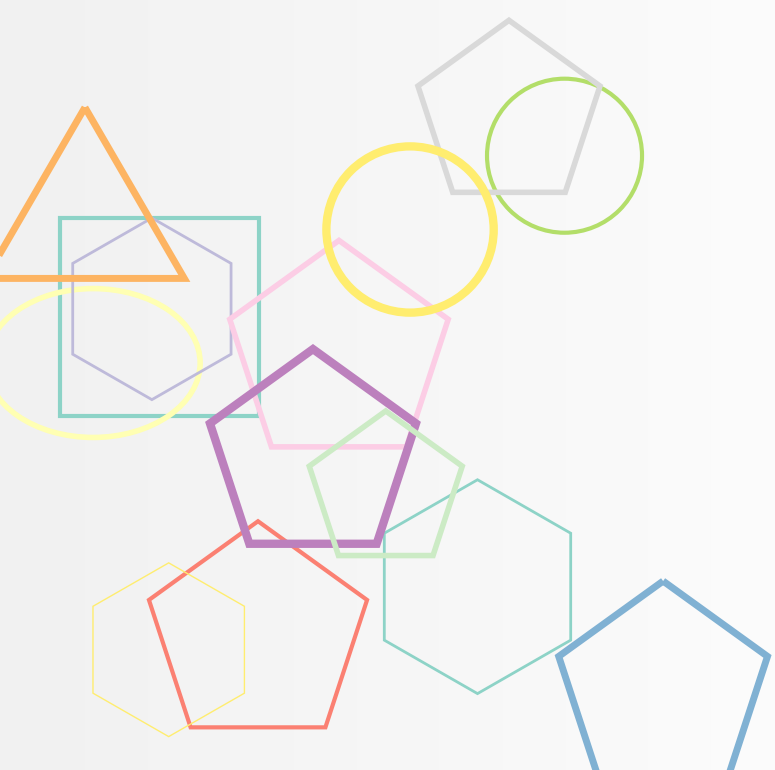[{"shape": "hexagon", "thickness": 1, "radius": 0.69, "center": [0.616, 0.238]}, {"shape": "square", "thickness": 1.5, "radius": 0.64, "center": [0.206, 0.589]}, {"shape": "oval", "thickness": 2, "radius": 0.69, "center": [0.12, 0.529]}, {"shape": "hexagon", "thickness": 1, "radius": 0.59, "center": [0.196, 0.599]}, {"shape": "pentagon", "thickness": 1.5, "radius": 0.74, "center": [0.333, 0.175]}, {"shape": "pentagon", "thickness": 2.5, "radius": 0.71, "center": [0.856, 0.104]}, {"shape": "triangle", "thickness": 2.5, "radius": 0.74, "center": [0.11, 0.712]}, {"shape": "circle", "thickness": 1.5, "radius": 0.5, "center": [0.728, 0.798]}, {"shape": "pentagon", "thickness": 2, "radius": 0.74, "center": [0.437, 0.54]}, {"shape": "pentagon", "thickness": 2, "radius": 0.62, "center": [0.657, 0.85]}, {"shape": "pentagon", "thickness": 3, "radius": 0.7, "center": [0.404, 0.407]}, {"shape": "pentagon", "thickness": 2, "radius": 0.52, "center": [0.498, 0.362]}, {"shape": "circle", "thickness": 3, "radius": 0.54, "center": [0.529, 0.702]}, {"shape": "hexagon", "thickness": 0.5, "radius": 0.56, "center": [0.218, 0.156]}]